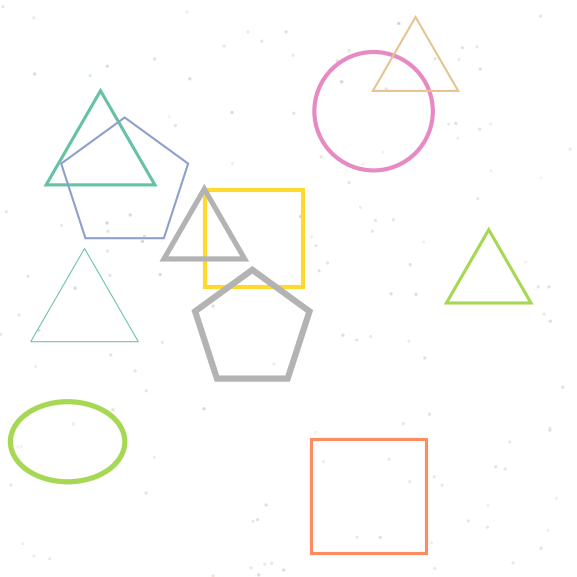[{"shape": "triangle", "thickness": 0.5, "radius": 0.54, "center": [0.146, 0.461]}, {"shape": "triangle", "thickness": 1.5, "radius": 0.54, "center": [0.174, 0.733]}, {"shape": "square", "thickness": 1.5, "radius": 0.5, "center": [0.638, 0.14]}, {"shape": "pentagon", "thickness": 1, "radius": 0.58, "center": [0.216, 0.68]}, {"shape": "circle", "thickness": 2, "radius": 0.51, "center": [0.647, 0.807]}, {"shape": "triangle", "thickness": 1.5, "radius": 0.42, "center": [0.846, 0.517]}, {"shape": "oval", "thickness": 2.5, "radius": 0.5, "center": [0.117, 0.234]}, {"shape": "square", "thickness": 2, "radius": 0.42, "center": [0.439, 0.586]}, {"shape": "triangle", "thickness": 1, "radius": 0.43, "center": [0.72, 0.884]}, {"shape": "pentagon", "thickness": 3, "radius": 0.52, "center": [0.437, 0.428]}, {"shape": "triangle", "thickness": 2.5, "radius": 0.4, "center": [0.354, 0.591]}]